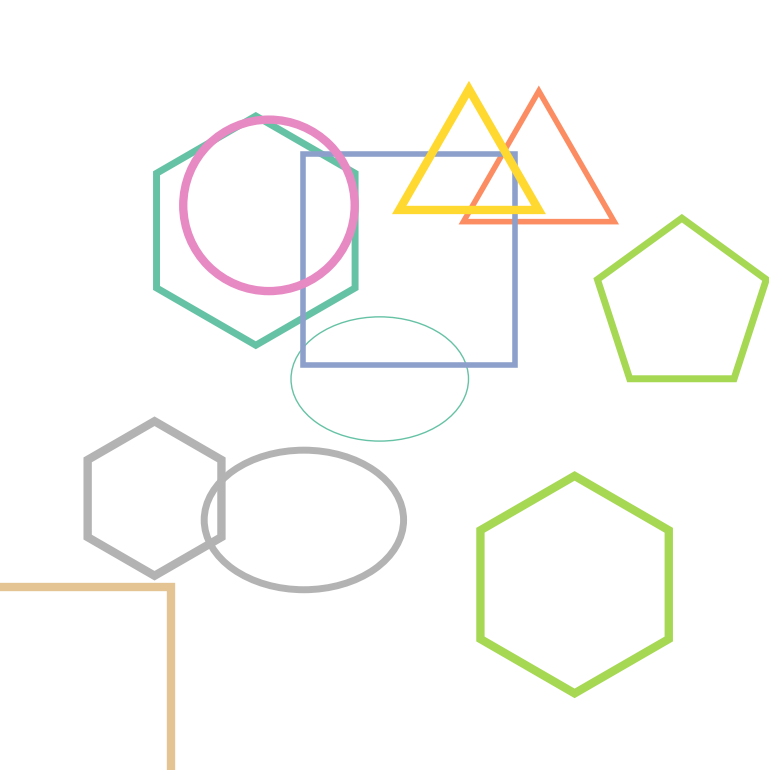[{"shape": "hexagon", "thickness": 2.5, "radius": 0.74, "center": [0.332, 0.701]}, {"shape": "oval", "thickness": 0.5, "radius": 0.58, "center": [0.493, 0.508]}, {"shape": "triangle", "thickness": 2, "radius": 0.57, "center": [0.7, 0.769]}, {"shape": "square", "thickness": 2, "radius": 0.69, "center": [0.531, 0.663]}, {"shape": "circle", "thickness": 3, "radius": 0.56, "center": [0.349, 0.733]}, {"shape": "hexagon", "thickness": 3, "radius": 0.71, "center": [0.746, 0.241]}, {"shape": "pentagon", "thickness": 2.5, "radius": 0.58, "center": [0.886, 0.601]}, {"shape": "triangle", "thickness": 3, "radius": 0.52, "center": [0.609, 0.78]}, {"shape": "square", "thickness": 3, "radius": 0.6, "center": [0.103, 0.118]}, {"shape": "oval", "thickness": 2.5, "radius": 0.65, "center": [0.395, 0.325]}, {"shape": "hexagon", "thickness": 3, "radius": 0.5, "center": [0.201, 0.353]}]